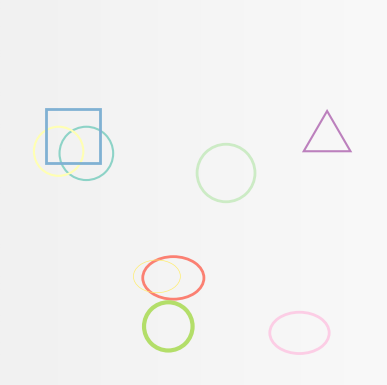[{"shape": "circle", "thickness": 1.5, "radius": 0.35, "center": [0.223, 0.602]}, {"shape": "circle", "thickness": 1.5, "radius": 0.32, "center": [0.151, 0.607]}, {"shape": "oval", "thickness": 2, "radius": 0.39, "center": [0.447, 0.278]}, {"shape": "square", "thickness": 2, "radius": 0.35, "center": [0.187, 0.647]}, {"shape": "circle", "thickness": 3, "radius": 0.31, "center": [0.434, 0.152]}, {"shape": "oval", "thickness": 2, "radius": 0.38, "center": [0.773, 0.135]}, {"shape": "triangle", "thickness": 1.5, "radius": 0.35, "center": [0.844, 0.642]}, {"shape": "circle", "thickness": 2, "radius": 0.37, "center": [0.583, 0.551]}, {"shape": "oval", "thickness": 0.5, "radius": 0.3, "center": [0.405, 0.282]}]